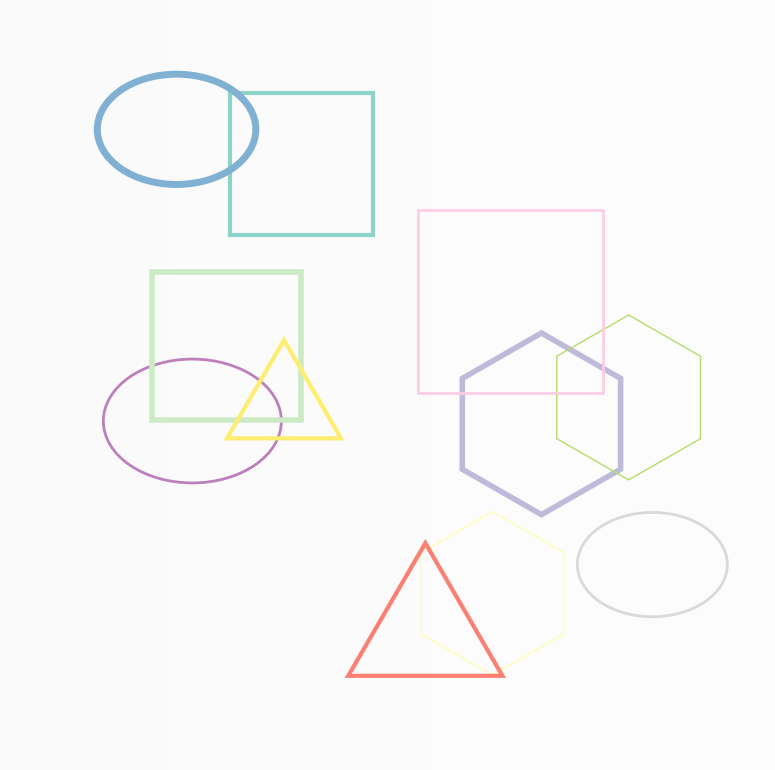[{"shape": "square", "thickness": 1.5, "radius": 0.46, "center": [0.389, 0.787]}, {"shape": "hexagon", "thickness": 0.5, "radius": 0.53, "center": [0.636, 0.229]}, {"shape": "hexagon", "thickness": 2, "radius": 0.59, "center": [0.699, 0.45]}, {"shape": "triangle", "thickness": 1.5, "radius": 0.57, "center": [0.549, 0.18]}, {"shape": "oval", "thickness": 2.5, "radius": 0.51, "center": [0.228, 0.832]}, {"shape": "hexagon", "thickness": 0.5, "radius": 0.54, "center": [0.811, 0.484]}, {"shape": "square", "thickness": 1, "radius": 0.6, "center": [0.659, 0.608]}, {"shape": "oval", "thickness": 1, "radius": 0.48, "center": [0.842, 0.267]}, {"shape": "oval", "thickness": 1, "radius": 0.57, "center": [0.248, 0.453]}, {"shape": "square", "thickness": 2, "radius": 0.48, "center": [0.292, 0.55]}, {"shape": "triangle", "thickness": 1.5, "radius": 0.43, "center": [0.366, 0.473]}]